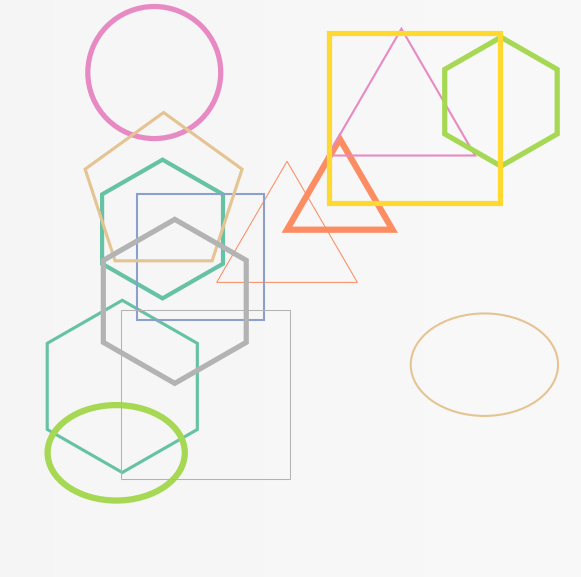[{"shape": "hexagon", "thickness": 2, "radius": 0.6, "center": [0.28, 0.603]}, {"shape": "hexagon", "thickness": 1.5, "radius": 0.75, "center": [0.21, 0.33]}, {"shape": "triangle", "thickness": 3, "radius": 0.52, "center": [0.585, 0.654]}, {"shape": "triangle", "thickness": 0.5, "radius": 0.7, "center": [0.494, 0.58]}, {"shape": "square", "thickness": 1, "radius": 0.55, "center": [0.345, 0.555]}, {"shape": "triangle", "thickness": 1, "radius": 0.73, "center": [0.691, 0.803]}, {"shape": "circle", "thickness": 2.5, "radius": 0.57, "center": [0.265, 0.874]}, {"shape": "oval", "thickness": 3, "radius": 0.59, "center": [0.2, 0.215]}, {"shape": "hexagon", "thickness": 2.5, "radius": 0.56, "center": [0.862, 0.823]}, {"shape": "square", "thickness": 2.5, "radius": 0.73, "center": [0.713, 0.795]}, {"shape": "oval", "thickness": 1, "radius": 0.63, "center": [0.833, 0.368]}, {"shape": "pentagon", "thickness": 1.5, "radius": 0.71, "center": [0.281, 0.662]}, {"shape": "hexagon", "thickness": 2.5, "radius": 0.71, "center": [0.301, 0.477]}, {"shape": "square", "thickness": 0.5, "radius": 0.73, "center": [0.354, 0.316]}]